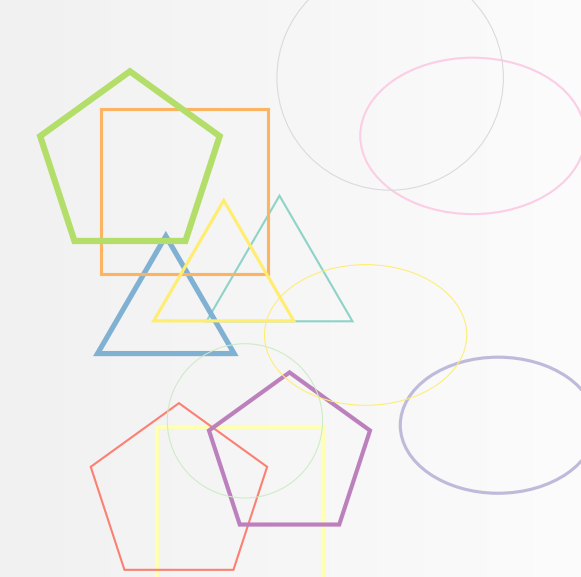[{"shape": "triangle", "thickness": 1, "radius": 0.72, "center": [0.481, 0.515]}, {"shape": "square", "thickness": 2, "radius": 0.72, "center": [0.413, 0.117]}, {"shape": "oval", "thickness": 1.5, "radius": 0.84, "center": [0.857, 0.263]}, {"shape": "pentagon", "thickness": 1, "radius": 0.8, "center": [0.308, 0.141]}, {"shape": "triangle", "thickness": 2.5, "radius": 0.68, "center": [0.285, 0.455]}, {"shape": "square", "thickness": 1.5, "radius": 0.72, "center": [0.317, 0.667]}, {"shape": "pentagon", "thickness": 3, "radius": 0.81, "center": [0.224, 0.713]}, {"shape": "oval", "thickness": 1, "radius": 0.97, "center": [0.813, 0.764]}, {"shape": "circle", "thickness": 0.5, "radius": 0.97, "center": [0.671, 0.865]}, {"shape": "pentagon", "thickness": 2, "radius": 0.73, "center": [0.498, 0.209]}, {"shape": "circle", "thickness": 0.5, "radius": 0.67, "center": [0.421, 0.27]}, {"shape": "oval", "thickness": 0.5, "radius": 0.87, "center": [0.629, 0.419]}, {"shape": "triangle", "thickness": 1.5, "radius": 0.7, "center": [0.385, 0.513]}]